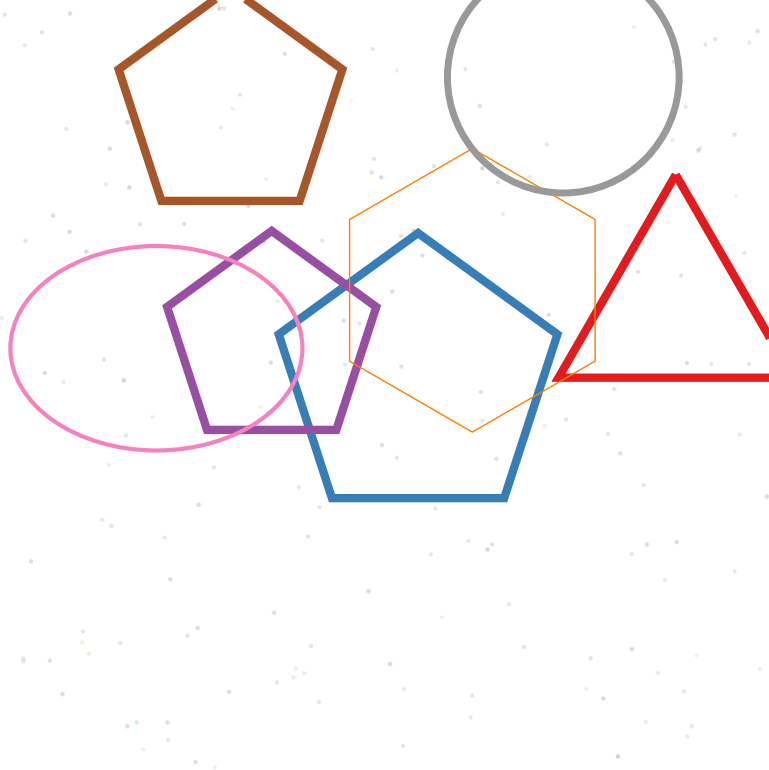[{"shape": "triangle", "thickness": 3, "radius": 0.88, "center": [0.878, 0.597]}, {"shape": "pentagon", "thickness": 3, "radius": 0.95, "center": [0.543, 0.507]}, {"shape": "pentagon", "thickness": 3, "radius": 0.71, "center": [0.353, 0.557]}, {"shape": "hexagon", "thickness": 0.5, "radius": 0.92, "center": [0.613, 0.623]}, {"shape": "pentagon", "thickness": 3, "radius": 0.76, "center": [0.299, 0.863]}, {"shape": "oval", "thickness": 1.5, "radius": 0.95, "center": [0.203, 0.548]}, {"shape": "circle", "thickness": 2.5, "radius": 0.75, "center": [0.732, 0.9]}]